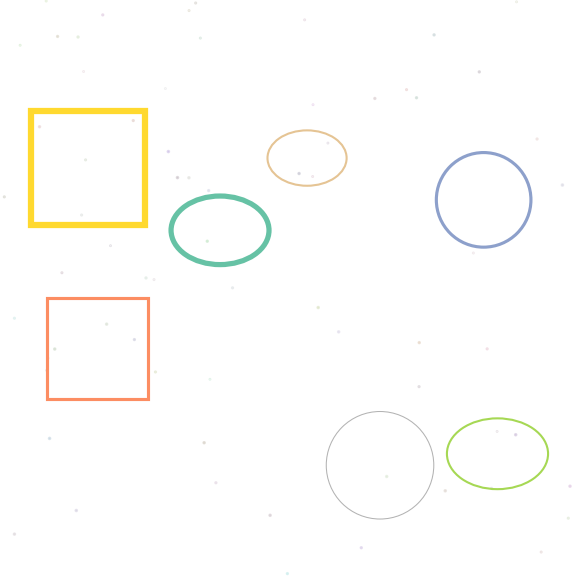[{"shape": "oval", "thickness": 2.5, "radius": 0.42, "center": [0.381, 0.6]}, {"shape": "square", "thickness": 1.5, "radius": 0.44, "center": [0.169, 0.395]}, {"shape": "circle", "thickness": 1.5, "radius": 0.41, "center": [0.837, 0.653]}, {"shape": "oval", "thickness": 1, "radius": 0.44, "center": [0.861, 0.213]}, {"shape": "square", "thickness": 3, "radius": 0.49, "center": [0.152, 0.708]}, {"shape": "oval", "thickness": 1, "radius": 0.34, "center": [0.532, 0.725]}, {"shape": "circle", "thickness": 0.5, "radius": 0.47, "center": [0.658, 0.193]}]